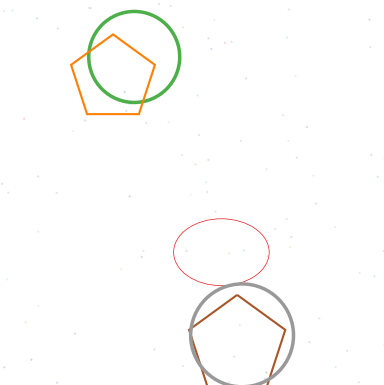[{"shape": "oval", "thickness": 0.5, "radius": 0.62, "center": [0.575, 0.345]}, {"shape": "circle", "thickness": 2.5, "radius": 0.59, "center": [0.349, 0.852]}, {"shape": "pentagon", "thickness": 1.5, "radius": 0.57, "center": [0.294, 0.796]}, {"shape": "pentagon", "thickness": 1.5, "radius": 0.66, "center": [0.616, 0.103]}, {"shape": "circle", "thickness": 2.5, "radius": 0.67, "center": [0.629, 0.129]}]